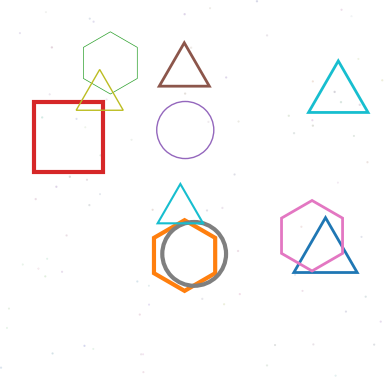[{"shape": "triangle", "thickness": 2, "radius": 0.47, "center": [0.846, 0.34]}, {"shape": "hexagon", "thickness": 3, "radius": 0.46, "center": [0.479, 0.336]}, {"shape": "hexagon", "thickness": 0.5, "radius": 0.4, "center": [0.287, 0.837]}, {"shape": "square", "thickness": 3, "radius": 0.45, "center": [0.179, 0.644]}, {"shape": "circle", "thickness": 1, "radius": 0.37, "center": [0.481, 0.662]}, {"shape": "triangle", "thickness": 2, "radius": 0.38, "center": [0.479, 0.814]}, {"shape": "hexagon", "thickness": 2, "radius": 0.46, "center": [0.81, 0.388]}, {"shape": "circle", "thickness": 3, "radius": 0.41, "center": [0.504, 0.341]}, {"shape": "triangle", "thickness": 1, "radius": 0.35, "center": [0.259, 0.749]}, {"shape": "triangle", "thickness": 1.5, "radius": 0.34, "center": [0.468, 0.454]}, {"shape": "triangle", "thickness": 2, "radius": 0.45, "center": [0.879, 0.753]}]